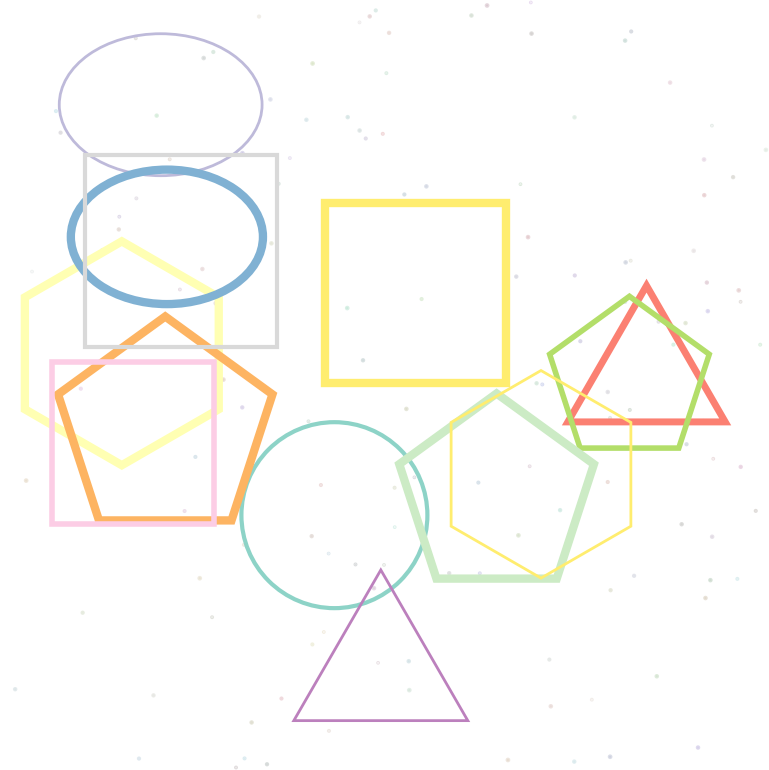[{"shape": "circle", "thickness": 1.5, "radius": 0.6, "center": [0.434, 0.331]}, {"shape": "hexagon", "thickness": 3, "radius": 0.73, "center": [0.158, 0.541]}, {"shape": "oval", "thickness": 1, "radius": 0.66, "center": [0.209, 0.864]}, {"shape": "triangle", "thickness": 2.5, "radius": 0.59, "center": [0.84, 0.511]}, {"shape": "oval", "thickness": 3, "radius": 0.62, "center": [0.217, 0.692]}, {"shape": "pentagon", "thickness": 3, "radius": 0.73, "center": [0.215, 0.443]}, {"shape": "pentagon", "thickness": 2, "radius": 0.54, "center": [0.817, 0.506]}, {"shape": "square", "thickness": 2, "radius": 0.53, "center": [0.173, 0.424]}, {"shape": "square", "thickness": 1.5, "radius": 0.62, "center": [0.235, 0.674]}, {"shape": "triangle", "thickness": 1, "radius": 0.65, "center": [0.495, 0.129]}, {"shape": "pentagon", "thickness": 3, "radius": 0.66, "center": [0.645, 0.356]}, {"shape": "hexagon", "thickness": 1, "radius": 0.67, "center": [0.703, 0.384]}, {"shape": "square", "thickness": 3, "radius": 0.59, "center": [0.54, 0.62]}]